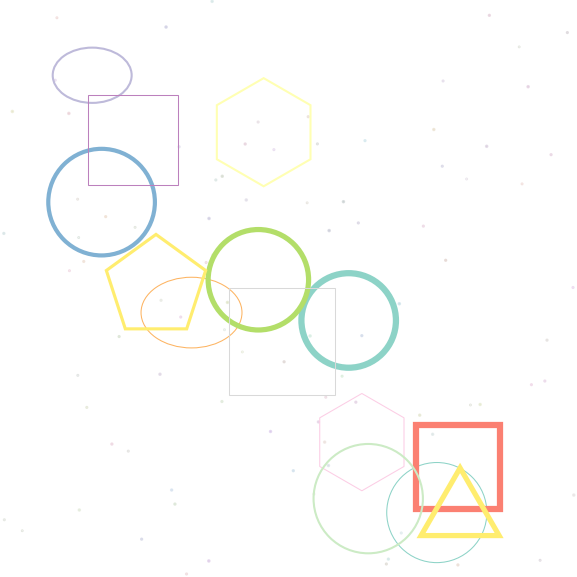[{"shape": "circle", "thickness": 0.5, "radius": 0.43, "center": [0.756, 0.112]}, {"shape": "circle", "thickness": 3, "radius": 0.41, "center": [0.604, 0.444]}, {"shape": "hexagon", "thickness": 1, "radius": 0.47, "center": [0.457, 0.77]}, {"shape": "oval", "thickness": 1, "radius": 0.34, "center": [0.16, 0.869]}, {"shape": "square", "thickness": 3, "radius": 0.36, "center": [0.793, 0.19]}, {"shape": "circle", "thickness": 2, "radius": 0.46, "center": [0.176, 0.649]}, {"shape": "oval", "thickness": 0.5, "radius": 0.44, "center": [0.332, 0.458]}, {"shape": "circle", "thickness": 2.5, "radius": 0.43, "center": [0.447, 0.515]}, {"shape": "hexagon", "thickness": 0.5, "radius": 0.42, "center": [0.627, 0.234]}, {"shape": "square", "thickness": 0.5, "radius": 0.46, "center": [0.489, 0.408]}, {"shape": "square", "thickness": 0.5, "radius": 0.39, "center": [0.23, 0.757]}, {"shape": "circle", "thickness": 1, "radius": 0.47, "center": [0.638, 0.136]}, {"shape": "pentagon", "thickness": 1.5, "radius": 0.45, "center": [0.27, 0.503]}, {"shape": "triangle", "thickness": 2.5, "radius": 0.39, "center": [0.797, 0.111]}]